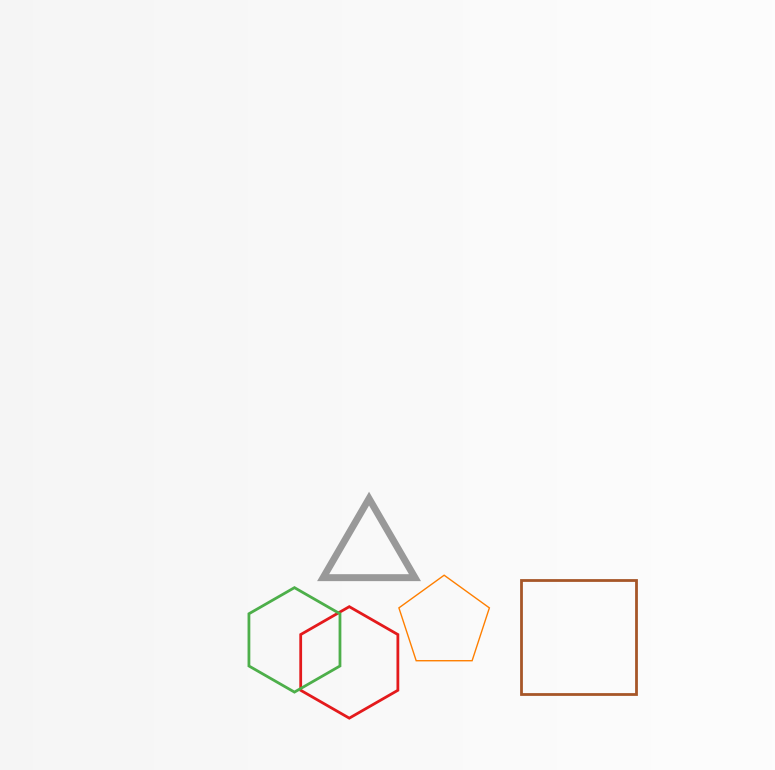[{"shape": "hexagon", "thickness": 1, "radius": 0.36, "center": [0.451, 0.14]}, {"shape": "hexagon", "thickness": 1, "radius": 0.34, "center": [0.38, 0.169]}, {"shape": "pentagon", "thickness": 0.5, "radius": 0.31, "center": [0.573, 0.192]}, {"shape": "square", "thickness": 1, "radius": 0.37, "center": [0.746, 0.173]}, {"shape": "triangle", "thickness": 2.5, "radius": 0.34, "center": [0.476, 0.284]}]